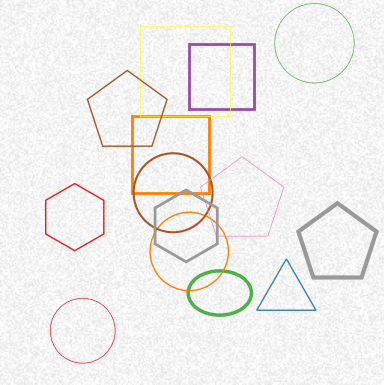[{"shape": "hexagon", "thickness": 1, "radius": 0.44, "center": [0.194, 0.436]}, {"shape": "circle", "thickness": 0.5, "radius": 0.42, "center": [0.215, 0.141]}, {"shape": "triangle", "thickness": 1, "radius": 0.44, "center": [0.744, 0.239]}, {"shape": "oval", "thickness": 2.5, "radius": 0.41, "center": [0.571, 0.239]}, {"shape": "circle", "thickness": 0.5, "radius": 0.52, "center": [0.817, 0.888]}, {"shape": "square", "thickness": 2, "radius": 0.42, "center": [0.576, 0.801]}, {"shape": "circle", "thickness": 1, "radius": 0.51, "center": [0.492, 0.347]}, {"shape": "square", "thickness": 2, "radius": 0.5, "center": [0.442, 0.598]}, {"shape": "square", "thickness": 0.5, "radius": 0.58, "center": [0.481, 0.815]}, {"shape": "circle", "thickness": 1.5, "radius": 0.51, "center": [0.45, 0.499]}, {"shape": "pentagon", "thickness": 1, "radius": 0.54, "center": [0.331, 0.708]}, {"shape": "pentagon", "thickness": 0.5, "radius": 0.57, "center": [0.629, 0.479]}, {"shape": "pentagon", "thickness": 3, "radius": 0.53, "center": [0.877, 0.366]}, {"shape": "hexagon", "thickness": 2, "radius": 0.47, "center": [0.484, 0.413]}]